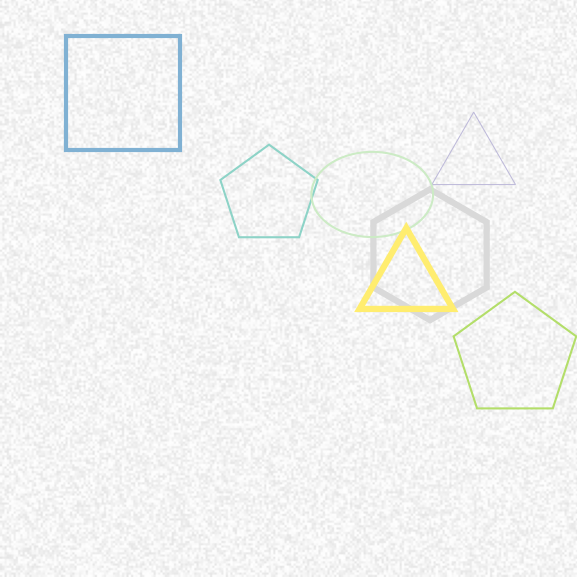[{"shape": "pentagon", "thickness": 1, "radius": 0.44, "center": [0.466, 0.66]}, {"shape": "triangle", "thickness": 0.5, "radius": 0.42, "center": [0.82, 0.721]}, {"shape": "square", "thickness": 2, "radius": 0.5, "center": [0.213, 0.838]}, {"shape": "pentagon", "thickness": 1, "radius": 0.56, "center": [0.892, 0.382]}, {"shape": "hexagon", "thickness": 3, "radius": 0.57, "center": [0.745, 0.558]}, {"shape": "oval", "thickness": 1, "radius": 0.53, "center": [0.645, 0.662]}, {"shape": "triangle", "thickness": 3, "radius": 0.47, "center": [0.704, 0.511]}]